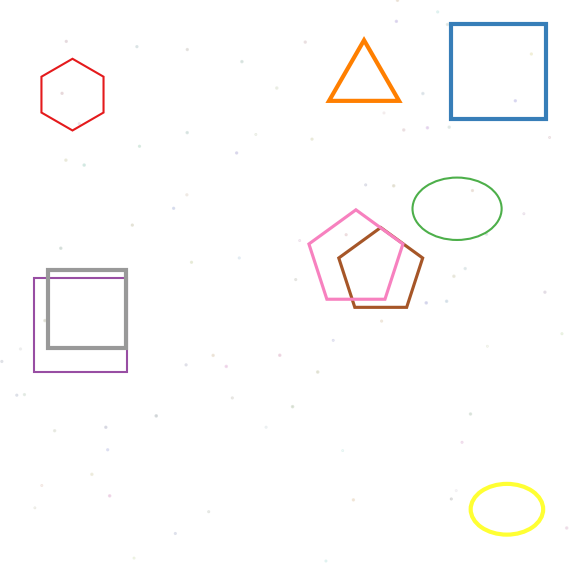[{"shape": "hexagon", "thickness": 1, "radius": 0.31, "center": [0.126, 0.835]}, {"shape": "square", "thickness": 2, "radius": 0.41, "center": [0.863, 0.876]}, {"shape": "oval", "thickness": 1, "radius": 0.39, "center": [0.791, 0.638]}, {"shape": "square", "thickness": 1, "radius": 0.41, "center": [0.14, 0.437]}, {"shape": "triangle", "thickness": 2, "radius": 0.35, "center": [0.63, 0.859]}, {"shape": "oval", "thickness": 2, "radius": 0.31, "center": [0.878, 0.117]}, {"shape": "pentagon", "thickness": 1.5, "radius": 0.38, "center": [0.659, 0.529]}, {"shape": "pentagon", "thickness": 1.5, "radius": 0.43, "center": [0.616, 0.55]}, {"shape": "square", "thickness": 2, "radius": 0.34, "center": [0.15, 0.465]}]